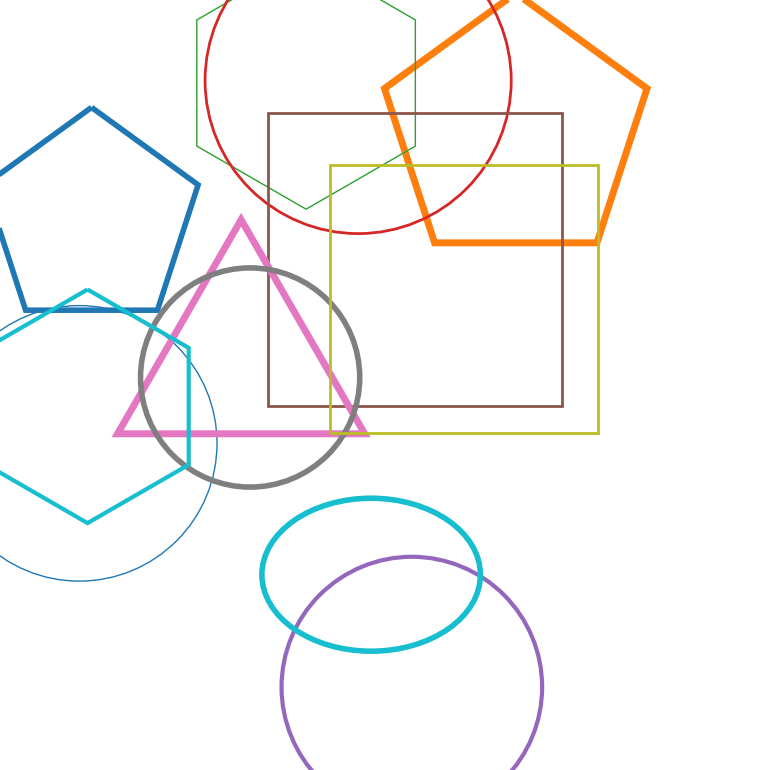[{"shape": "circle", "thickness": 0.5, "radius": 0.89, "center": [0.103, 0.424]}, {"shape": "pentagon", "thickness": 2, "radius": 0.73, "center": [0.119, 0.715]}, {"shape": "pentagon", "thickness": 2.5, "radius": 0.9, "center": [0.67, 0.83]}, {"shape": "hexagon", "thickness": 0.5, "radius": 0.82, "center": [0.398, 0.892]}, {"shape": "circle", "thickness": 1, "radius": 0.99, "center": [0.465, 0.895]}, {"shape": "circle", "thickness": 1.5, "radius": 0.85, "center": [0.535, 0.108]}, {"shape": "square", "thickness": 1, "radius": 0.95, "center": [0.539, 0.663]}, {"shape": "triangle", "thickness": 2.5, "radius": 0.93, "center": [0.313, 0.529]}, {"shape": "circle", "thickness": 2, "radius": 0.71, "center": [0.325, 0.51]}, {"shape": "square", "thickness": 1, "radius": 0.87, "center": [0.603, 0.611]}, {"shape": "hexagon", "thickness": 1.5, "radius": 0.76, "center": [0.114, 0.472]}, {"shape": "oval", "thickness": 2, "radius": 0.71, "center": [0.482, 0.254]}]